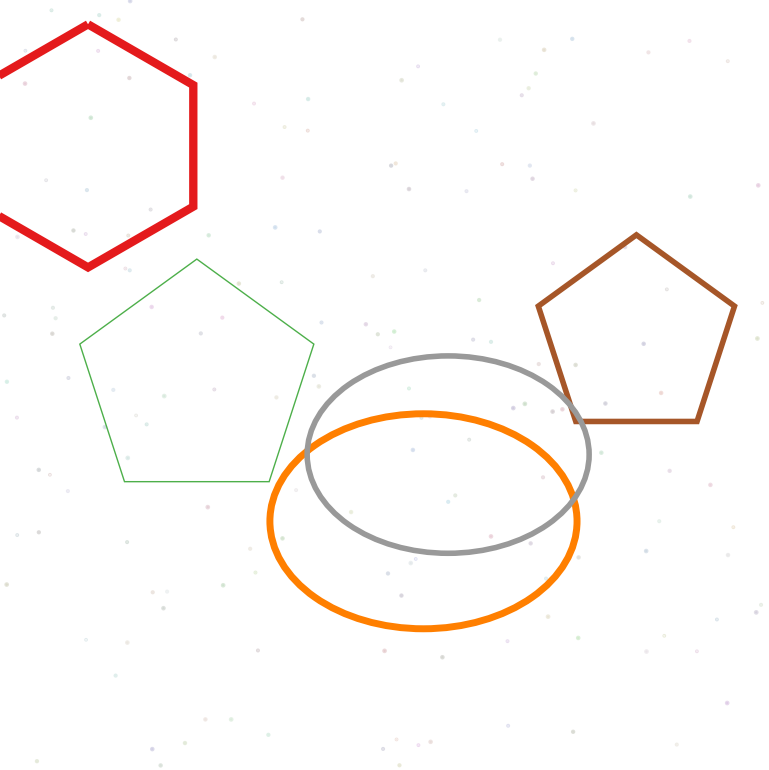[{"shape": "hexagon", "thickness": 3, "radius": 0.79, "center": [0.114, 0.811]}, {"shape": "pentagon", "thickness": 0.5, "radius": 0.8, "center": [0.256, 0.504]}, {"shape": "oval", "thickness": 2.5, "radius": 1.0, "center": [0.55, 0.323]}, {"shape": "pentagon", "thickness": 2, "radius": 0.67, "center": [0.827, 0.561]}, {"shape": "oval", "thickness": 2, "radius": 0.92, "center": [0.582, 0.41]}]